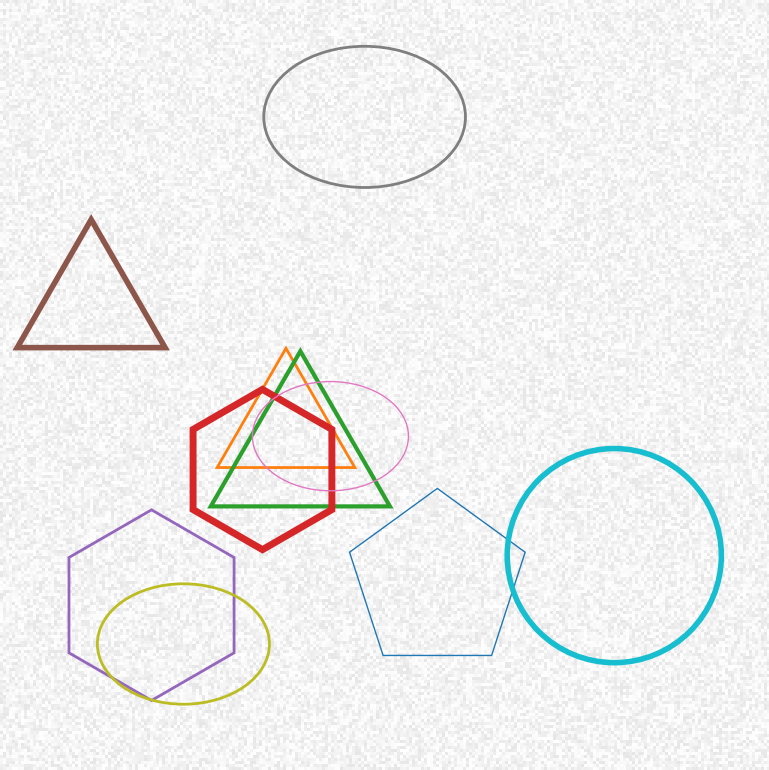[{"shape": "pentagon", "thickness": 0.5, "radius": 0.6, "center": [0.568, 0.246]}, {"shape": "triangle", "thickness": 1, "radius": 0.52, "center": [0.371, 0.444]}, {"shape": "triangle", "thickness": 1.5, "radius": 0.67, "center": [0.39, 0.41]}, {"shape": "hexagon", "thickness": 2.5, "radius": 0.52, "center": [0.341, 0.39]}, {"shape": "hexagon", "thickness": 1, "radius": 0.62, "center": [0.197, 0.214]}, {"shape": "triangle", "thickness": 2, "radius": 0.55, "center": [0.118, 0.604]}, {"shape": "oval", "thickness": 0.5, "radius": 0.51, "center": [0.429, 0.434]}, {"shape": "oval", "thickness": 1, "radius": 0.65, "center": [0.474, 0.848]}, {"shape": "oval", "thickness": 1, "radius": 0.56, "center": [0.238, 0.164]}, {"shape": "circle", "thickness": 2, "radius": 0.7, "center": [0.798, 0.278]}]